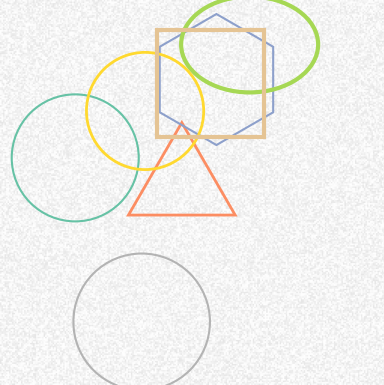[{"shape": "circle", "thickness": 1.5, "radius": 0.82, "center": [0.195, 0.59]}, {"shape": "triangle", "thickness": 2, "radius": 0.8, "center": [0.472, 0.521]}, {"shape": "hexagon", "thickness": 1.5, "radius": 0.85, "center": [0.562, 0.793]}, {"shape": "oval", "thickness": 3, "radius": 0.89, "center": [0.648, 0.885]}, {"shape": "circle", "thickness": 2, "radius": 0.76, "center": [0.377, 0.712]}, {"shape": "square", "thickness": 3, "radius": 0.69, "center": [0.547, 0.783]}, {"shape": "circle", "thickness": 1.5, "radius": 0.89, "center": [0.368, 0.164]}]